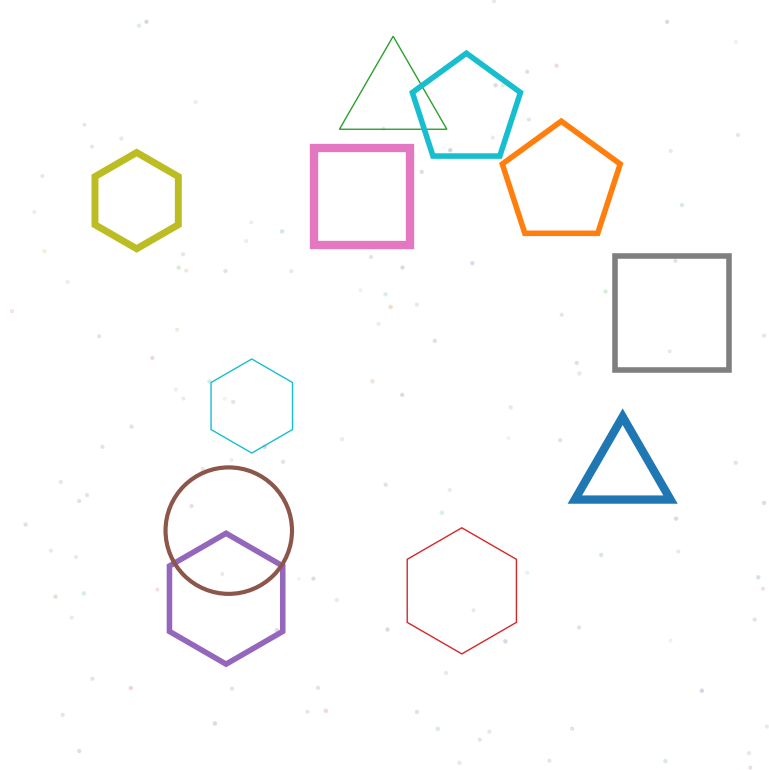[{"shape": "triangle", "thickness": 3, "radius": 0.36, "center": [0.809, 0.387]}, {"shape": "pentagon", "thickness": 2, "radius": 0.4, "center": [0.729, 0.762]}, {"shape": "triangle", "thickness": 0.5, "radius": 0.4, "center": [0.511, 0.872]}, {"shape": "hexagon", "thickness": 0.5, "radius": 0.41, "center": [0.6, 0.233]}, {"shape": "hexagon", "thickness": 2, "radius": 0.42, "center": [0.294, 0.222]}, {"shape": "circle", "thickness": 1.5, "radius": 0.41, "center": [0.297, 0.311]}, {"shape": "square", "thickness": 3, "radius": 0.31, "center": [0.47, 0.745]}, {"shape": "square", "thickness": 2, "radius": 0.37, "center": [0.872, 0.593]}, {"shape": "hexagon", "thickness": 2.5, "radius": 0.31, "center": [0.177, 0.739]}, {"shape": "hexagon", "thickness": 0.5, "radius": 0.31, "center": [0.327, 0.473]}, {"shape": "pentagon", "thickness": 2, "radius": 0.37, "center": [0.606, 0.857]}]